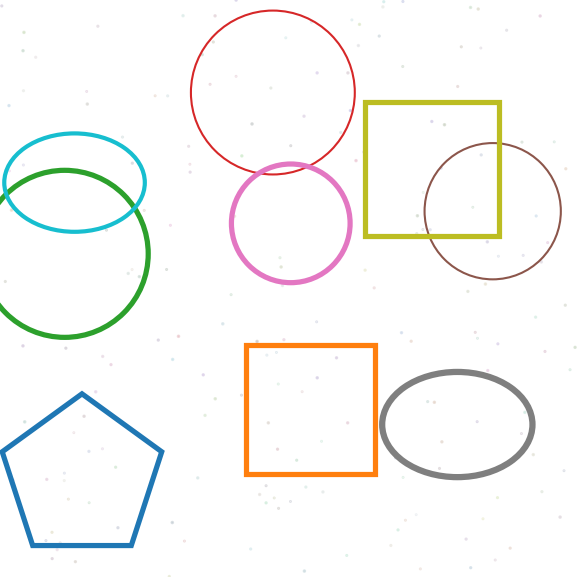[{"shape": "pentagon", "thickness": 2.5, "radius": 0.73, "center": [0.142, 0.172]}, {"shape": "square", "thickness": 2.5, "radius": 0.56, "center": [0.538, 0.29]}, {"shape": "circle", "thickness": 2.5, "radius": 0.72, "center": [0.112, 0.56]}, {"shape": "circle", "thickness": 1, "radius": 0.71, "center": [0.472, 0.839]}, {"shape": "circle", "thickness": 1, "radius": 0.59, "center": [0.853, 0.633]}, {"shape": "circle", "thickness": 2.5, "radius": 0.51, "center": [0.503, 0.612]}, {"shape": "oval", "thickness": 3, "radius": 0.65, "center": [0.792, 0.264]}, {"shape": "square", "thickness": 2.5, "radius": 0.58, "center": [0.748, 0.706]}, {"shape": "oval", "thickness": 2, "radius": 0.61, "center": [0.129, 0.683]}]